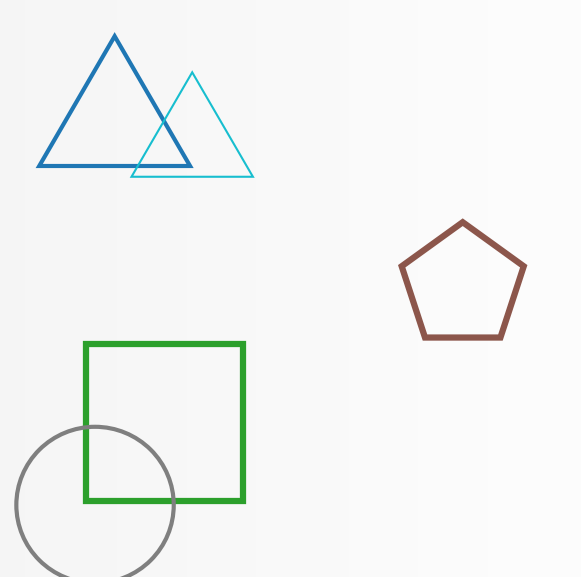[{"shape": "triangle", "thickness": 2, "radius": 0.75, "center": [0.197, 0.787]}, {"shape": "square", "thickness": 3, "radius": 0.68, "center": [0.283, 0.268]}, {"shape": "pentagon", "thickness": 3, "radius": 0.55, "center": [0.796, 0.504]}, {"shape": "circle", "thickness": 2, "radius": 0.68, "center": [0.164, 0.125]}, {"shape": "triangle", "thickness": 1, "radius": 0.6, "center": [0.331, 0.753]}]